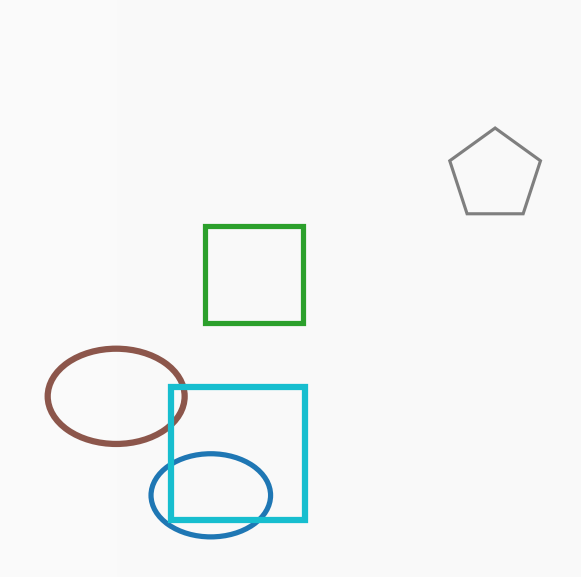[{"shape": "oval", "thickness": 2.5, "radius": 0.51, "center": [0.363, 0.141]}, {"shape": "square", "thickness": 2.5, "radius": 0.42, "center": [0.437, 0.523]}, {"shape": "oval", "thickness": 3, "radius": 0.59, "center": [0.2, 0.313]}, {"shape": "pentagon", "thickness": 1.5, "radius": 0.41, "center": [0.852, 0.695]}, {"shape": "square", "thickness": 3, "radius": 0.57, "center": [0.409, 0.214]}]